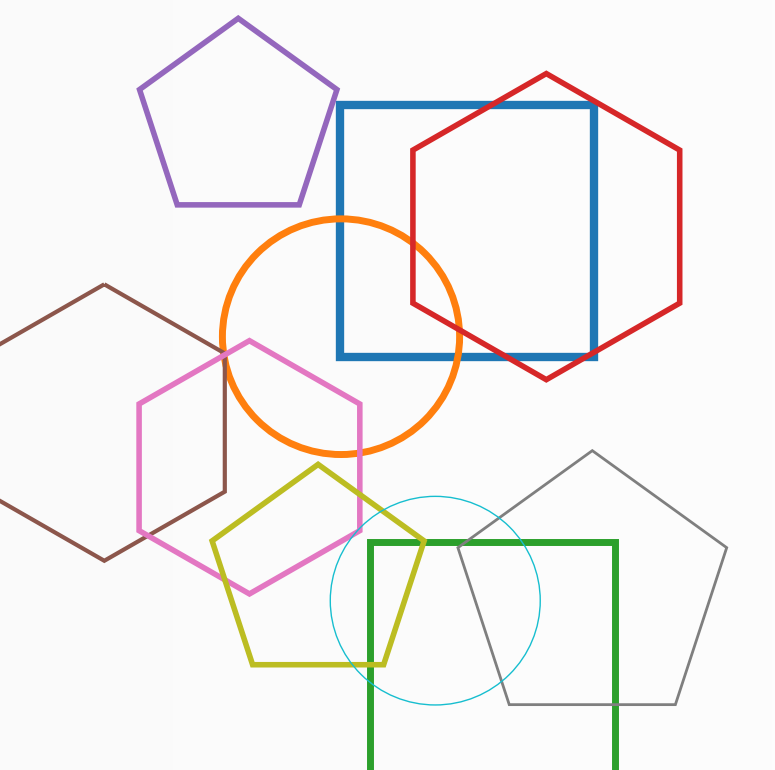[{"shape": "square", "thickness": 3, "radius": 0.82, "center": [0.602, 0.7]}, {"shape": "circle", "thickness": 2.5, "radius": 0.77, "center": [0.44, 0.563]}, {"shape": "square", "thickness": 2.5, "radius": 0.79, "center": [0.636, 0.138]}, {"shape": "hexagon", "thickness": 2, "radius": 0.99, "center": [0.705, 0.706]}, {"shape": "pentagon", "thickness": 2, "radius": 0.67, "center": [0.307, 0.842]}, {"shape": "hexagon", "thickness": 1.5, "radius": 0.9, "center": [0.135, 0.451]}, {"shape": "hexagon", "thickness": 2, "radius": 0.82, "center": [0.322, 0.393]}, {"shape": "pentagon", "thickness": 1, "radius": 0.91, "center": [0.764, 0.232]}, {"shape": "pentagon", "thickness": 2, "radius": 0.72, "center": [0.41, 0.253]}, {"shape": "circle", "thickness": 0.5, "radius": 0.68, "center": [0.562, 0.22]}]